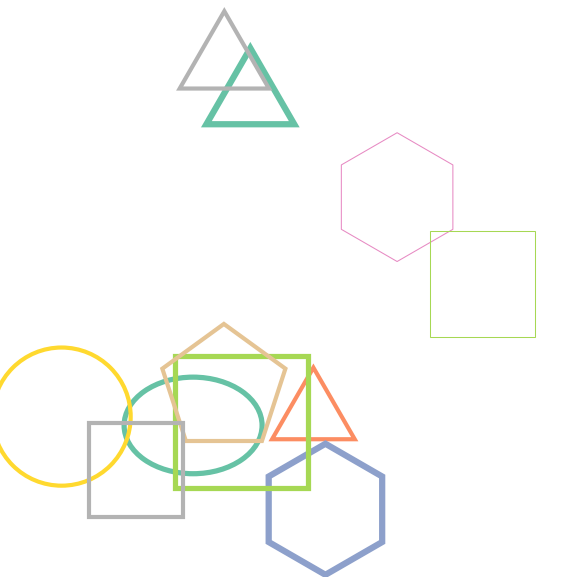[{"shape": "oval", "thickness": 2.5, "radius": 0.6, "center": [0.334, 0.262]}, {"shape": "triangle", "thickness": 3, "radius": 0.44, "center": [0.433, 0.828]}, {"shape": "triangle", "thickness": 2, "radius": 0.41, "center": [0.543, 0.28]}, {"shape": "hexagon", "thickness": 3, "radius": 0.57, "center": [0.564, 0.117]}, {"shape": "hexagon", "thickness": 0.5, "radius": 0.56, "center": [0.688, 0.658]}, {"shape": "square", "thickness": 2.5, "radius": 0.57, "center": [0.418, 0.269]}, {"shape": "square", "thickness": 0.5, "radius": 0.46, "center": [0.835, 0.507]}, {"shape": "circle", "thickness": 2, "radius": 0.6, "center": [0.107, 0.278]}, {"shape": "pentagon", "thickness": 2, "radius": 0.56, "center": [0.388, 0.326]}, {"shape": "square", "thickness": 2, "radius": 0.41, "center": [0.235, 0.185]}, {"shape": "triangle", "thickness": 2, "radius": 0.45, "center": [0.388, 0.89]}]